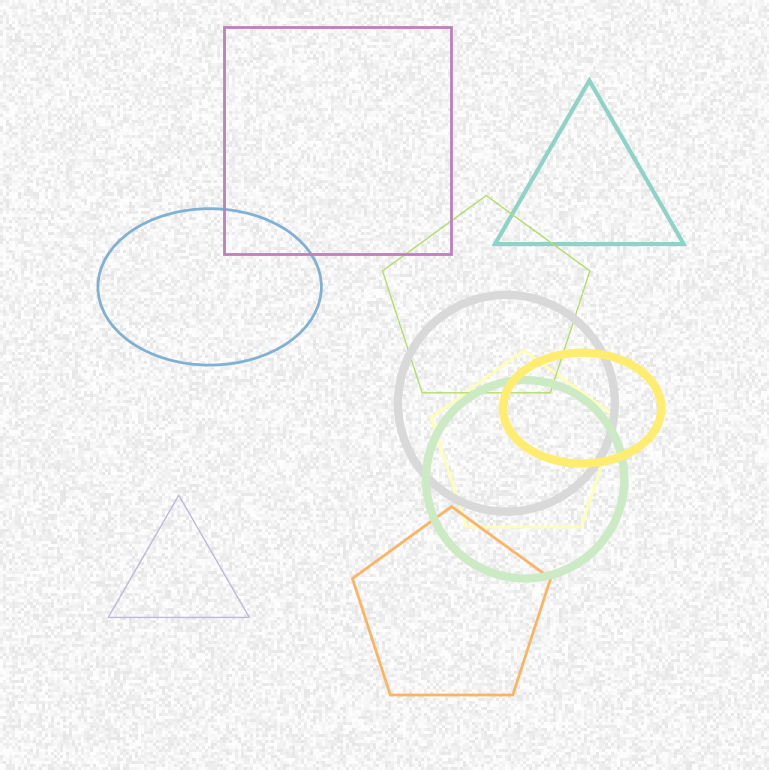[{"shape": "triangle", "thickness": 1.5, "radius": 0.71, "center": [0.765, 0.754]}, {"shape": "pentagon", "thickness": 1, "radius": 0.63, "center": [0.681, 0.418]}, {"shape": "triangle", "thickness": 0.5, "radius": 0.53, "center": [0.232, 0.251]}, {"shape": "oval", "thickness": 1, "radius": 0.73, "center": [0.272, 0.627]}, {"shape": "pentagon", "thickness": 1, "radius": 0.68, "center": [0.586, 0.207]}, {"shape": "pentagon", "thickness": 0.5, "radius": 0.71, "center": [0.631, 0.604]}, {"shape": "circle", "thickness": 3, "radius": 0.7, "center": [0.658, 0.476]}, {"shape": "square", "thickness": 1, "radius": 0.74, "center": [0.439, 0.818]}, {"shape": "circle", "thickness": 3, "radius": 0.64, "center": [0.682, 0.378]}, {"shape": "oval", "thickness": 3, "radius": 0.51, "center": [0.756, 0.47]}]